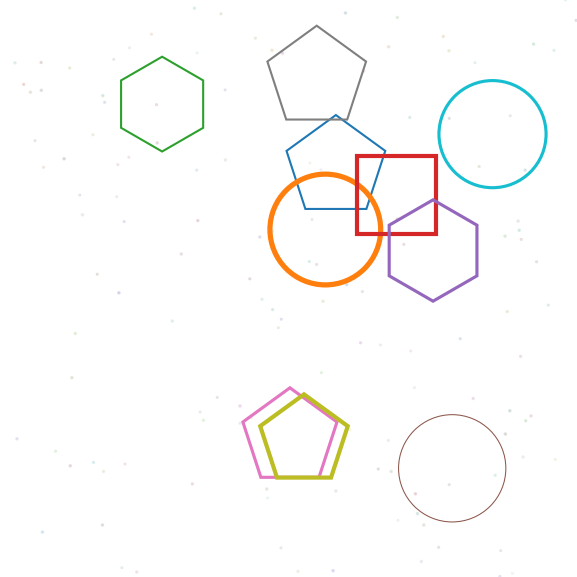[{"shape": "pentagon", "thickness": 1, "radius": 0.45, "center": [0.582, 0.71]}, {"shape": "circle", "thickness": 2.5, "radius": 0.48, "center": [0.563, 0.602]}, {"shape": "hexagon", "thickness": 1, "radius": 0.41, "center": [0.281, 0.819]}, {"shape": "square", "thickness": 2, "radius": 0.34, "center": [0.687, 0.661]}, {"shape": "hexagon", "thickness": 1.5, "radius": 0.44, "center": [0.75, 0.565]}, {"shape": "circle", "thickness": 0.5, "radius": 0.46, "center": [0.783, 0.188]}, {"shape": "pentagon", "thickness": 1.5, "radius": 0.43, "center": [0.502, 0.242]}, {"shape": "pentagon", "thickness": 1, "radius": 0.45, "center": [0.548, 0.865]}, {"shape": "pentagon", "thickness": 2, "radius": 0.4, "center": [0.526, 0.237]}, {"shape": "circle", "thickness": 1.5, "radius": 0.46, "center": [0.853, 0.767]}]